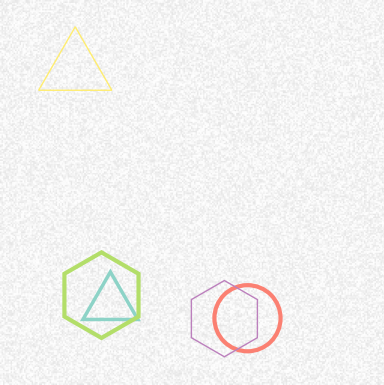[{"shape": "triangle", "thickness": 2.5, "radius": 0.41, "center": [0.287, 0.211]}, {"shape": "circle", "thickness": 3, "radius": 0.43, "center": [0.643, 0.173]}, {"shape": "hexagon", "thickness": 3, "radius": 0.56, "center": [0.264, 0.233]}, {"shape": "hexagon", "thickness": 1, "radius": 0.49, "center": [0.583, 0.172]}, {"shape": "triangle", "thickness": 1, "radius": 0.55, "center": [0.195, 0.821]}]